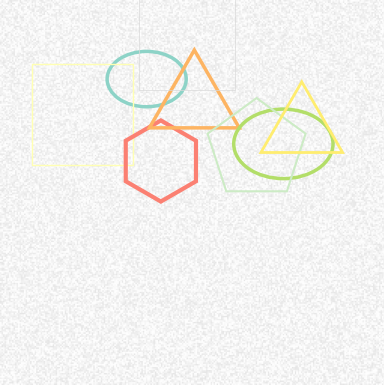[{"shape": "oval", "thickness": 2.5, "radius": 0.51, "center": [0.381, 0.795]}, {"shape": "square", "thickness": 1, "radius": 0.65, "center": [0.214, 0.702]}, {"shape": "hexagon", "thickness": 3, "radius": 0.53, "center": [0.418, 0.582]}, {"shape": "triangle", "thickness": 2.5, "radius": 0.67, "center": [0.505, 0.735]}, {"shape": "oval", "thickness": 2.5, "radius": 0.64, "center": [0.736, 0.626]}, {"shape": "square", "thickness": 0.5, "radius": 0.63, "center": [0.485, 0.892]}, {"shape": "pentagon", "thickness": 1.5, "radius": 0.67, "center": [0.666, 0.611]}, {"shape": "triangle", "thickness": 2, "radius": 0.61, "center": [0.784, 0.665]}]